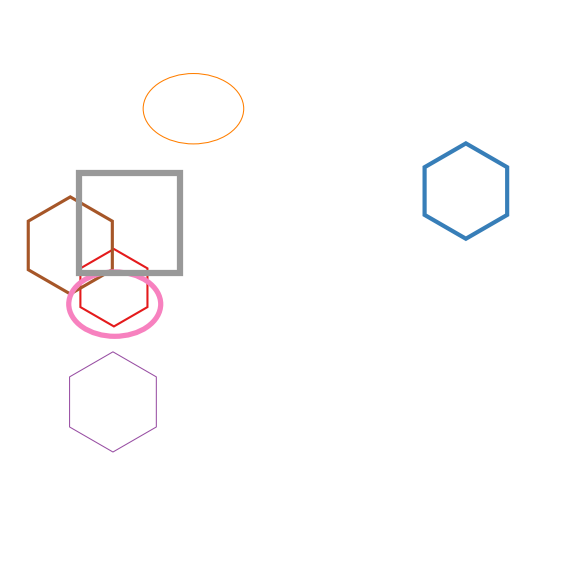[{"shape": "hexagon", "thickness": 1, "radius": 0.34, "center": [0.197, 0.501]}, {"shape": "hexagon", "thickness": 2, "radius": 0.41, "center": [0.807, 0.668]}, {"shape": "hexagon", "thickness": 0.5, "radius": 0.43, "center": [0.196, 0.303]}, {"shape": "oval", "thickness": 0.5, "radius": 0.44, "center": [0.335, 0.811]}, {"shape": "hexagon", "thickness": 1.5, "radius": 0.42, "center": [0.122, 0.574]}, {"shape": "oval", "thickness": 2.5, "radius": 0.4, "center": [0.199, 0.473]}, {"shape": "square", "thickness": 3, "radius": 0.43, "center": [0.224, 0.613]}]